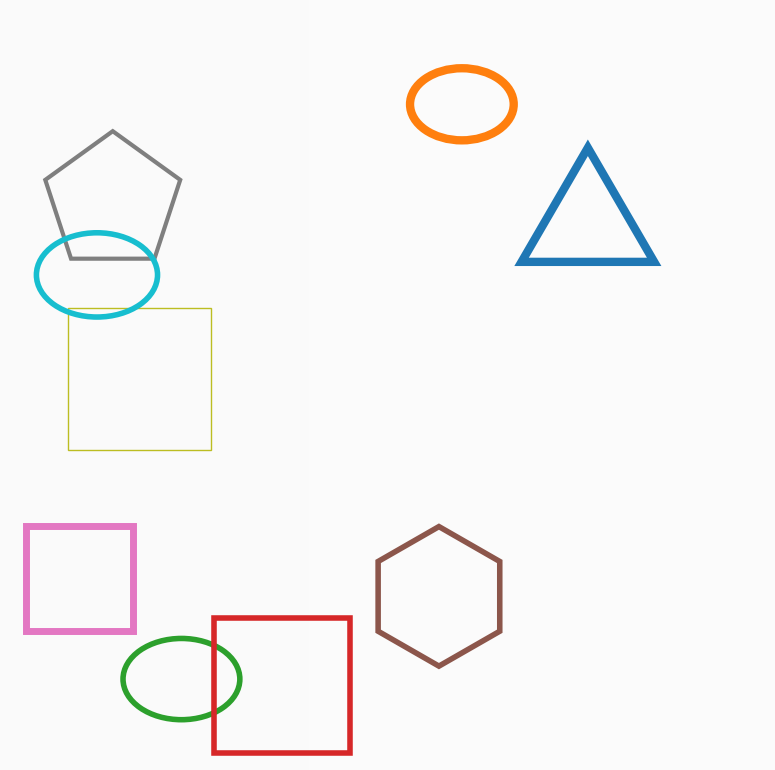[{"shape": "triangle", "thickness": 3, "radius": 0.49, "center": [0.759, 0.709]}, {"shape": "oval", "thickness": 3, "radius": 0.33, "center": [0.596, 0.865]}, {"shape": "oval", "thickness": 2, "radius": 0.38, "center": [0.234, 0.118]}, {"shape": "square", "thickness": 2, "radius": 0.44, "center": [0.364, 0.11]}, {"shape": "hexagon", "thickness": 2, "radius": 0.45, "center": [0.566, 0.226]}, {"shape": "square", "thickness": 2.5, "radius": 0.34, "center": [0.103, 0.249]}, {"shape": "pentagon", "thickness": 1.5, "radius": 0.46, "center": [0.145, 0.738]}, {"shape": "square", "thickness": 0.5, "radius": 0.46, "center": [0.18, 0.507]}, {"shape": "oval", "thickness": 2, "radius": 0.39, "center": [0.125, 0.643]}]